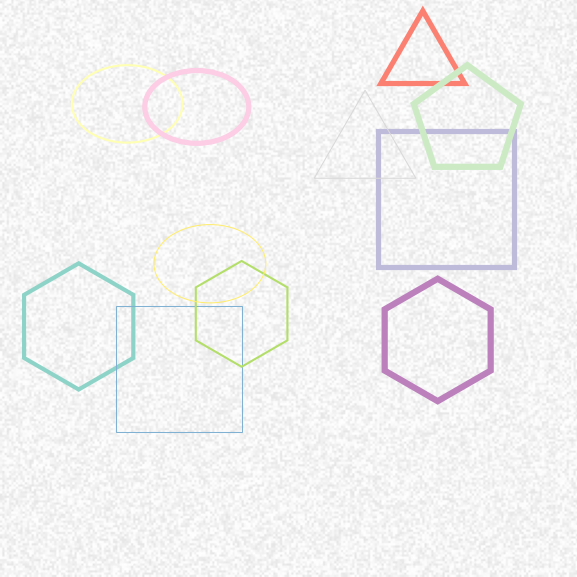[{"shape": "hexagon", "thickness": 2, "radius": 0.55, "center": [0.136, 0.434]}, {"shape": "oval", "thickness": 1, "radius": 0.48, "center": [0.22, 0.819]}, {"shape": "square", "thickness": 2.5, "radius": 0.59, "center": [0.772, 0.655]}, {"shape": "triangle", "thickness": 2.5, "radius": 0.42, "center": [0.732, 0.897]}, {"shape": "square", "thickness": 0.5, "radius": 0.54, "center": [0.31, 0.36]}, {"shape": "hexagon", "thickness": 1, "radius": 0.46, "center": [0.418, 0.456]}, {"shape": "oval", "thickness": 2.5, "radius": 0.45, "center": [0.341, 0.814]}, {"shape": "triangle", "thickness": 0.5, "radius": 0.51, "center": [0.632, 0.741]}, {"shape": "hexagon", "thickness": 3, "radius": 0.53, "center": [0.758, 0.41]}, {"shape": "pentagon", "thickness": 3, "radius": 0.49, "center": [0.809, 0.789]}, {"shape": "oval", "thickness": 0.5, "radius": 0.48, "center": [0.363, 0.542]}]